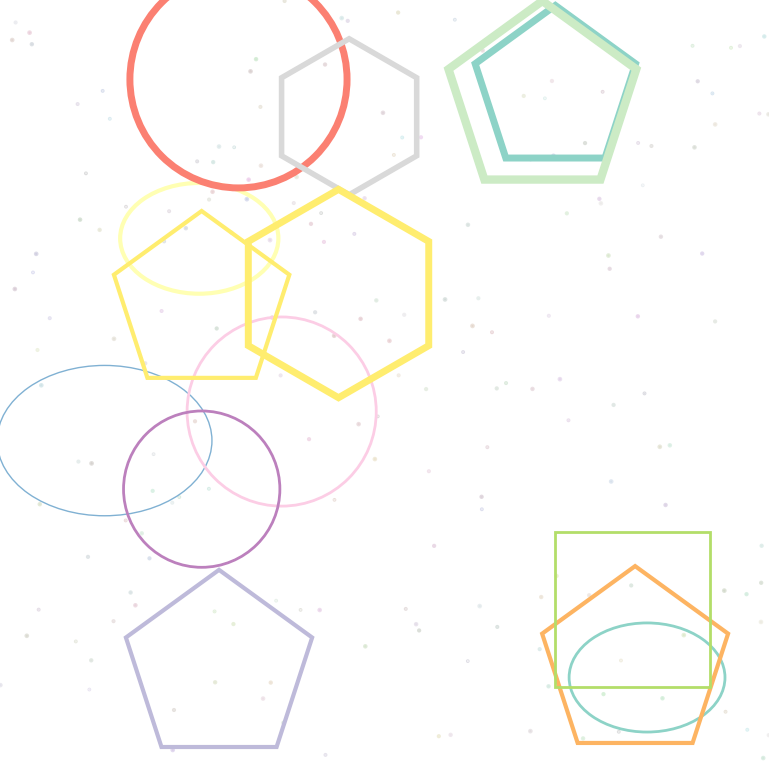[{"shape": "oval", "thickness": 1, "radius": 0.51, "center": [0.84, 0.12]}, {"shape": "pentagon", "thickness": 2.5, "radius": 0.55, "center": [0.721, 0.883]}, {"shape": "oval", "thickness": 1.5, "radius": 0.51, "center": [0.259, 0.69]}, {"shape": "pentagon", "thickness": 1.5, "radius": 0.64, "center": [0.284, 0.133]}, {"shape": "circle", "thickness": 2.5, "radius": 0.71, "center": [0.31, 0.897]}, {"shape": "oval", "thickness": 0.5, "radius": 0.7, "center": [0.136, 0.428]}, {"shape": "pentagon", "thickness": 1.5, "radius": 0.63, "center": [0.825, 0.138]}, {"shape": "square", "thickness": 1, "radius": 0.5, "center": [0.822, 0.208]}, {"shape": "circle", "thickness": 1, "radius": 0.61, "center": [0.366, 0.466]}, {"shape": "hexagon", "thickness": 2, "radius": 0.51, "center": [0.453, 0.848]}, {"shape": "circle", "thickness": 1, "radius": 0.51, "center": [0.262, 0.365]}, {"shape": "pentagon", "thickness": 3, "radius": 0.64, "center": [0.704, 0.871]}, {"shape": "pentagon", "thickness": 1.5, "radius": 0.6, "center": [0.262, 0.606]}, {"shape": "hexagon", "thickness": 2.5, "radius": 0.68, "center": [0.44, 0.619]}]